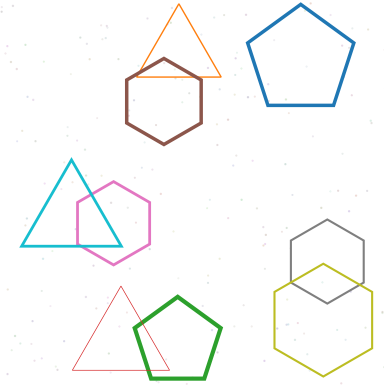[{"shape": "pentagon", "thickness": 2.5, "radius": 0.72, "center": [0.781, 0.844]}, {"shape": "triangle", "thickness": 1, "radius": 0.63, "center": [0.465, 0.863]}, {"shape": "pentagon", "thickness": 3, "radius": 0.59, "center": [0.462, 0.112]}, {"shape": "triangle", "thickness": 0.5, "radius": 0.73, "center": [0.314, 0.111]}, {"shape": "hexagon", "thickness": 2.5, "radius": 0.56, "center": [0.426, 0.736]}, {"shape": "hexagon", "thickness": 2, "radius": 0.54, "center": [0.295, 0.42]}, {"shape": "hexagon", "thickness": 1.5, "radius": 0.55, "center": [0.85, 0.321]}, {"shape": "hexagon", "thickness": 1.5, "radius": 0.73, "center": [0.84, 0.169]}, {"shape": "triangle", "thickness": 2, "radius": 0.75, "center": [0.186, 0.435]}]